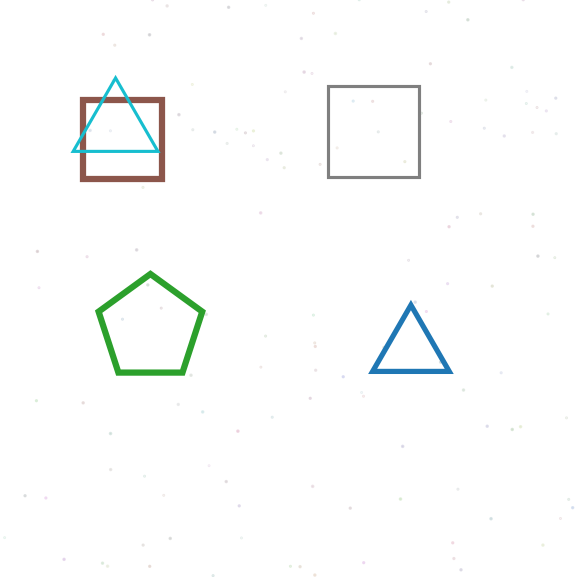[{"shape": "triangle", "thickness": 2.5, "radius": 0.38, "center": [0.712, 0.394]}, {"shape": "pentagon", "thickness": 3, "radius": 0.47, "center": [0.26, 0.43]}, {"shape": "square", "thickness": 3, "radius": 0.34, "center": [0.212, 0.757]}, {"shape": "square", "thickness": 1.5, "radius": 0.39, "center": [0.647, 0.771]}, {"shape": "triangle", "thickness": 1.5, "radius": 0.42, "center": [0.2, 0.779]}]